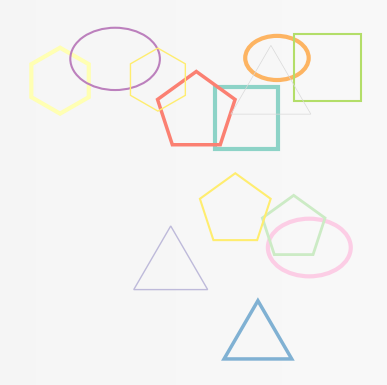[{"shape": "square", "thickness": 3, "radius": 0.4, "center": [0.636, 0.694]}, {"shape": "hexagon", "thickness": 3, "radius": 0.43, "center": [0.155, 0.79]}, {"shape": "triangle", "thickness": 1, "radius": 0.55, "center": [0.441, 0.303]}, {"shape": "pentagon", "thickness": 2.5, "radius": 0.53, "center": [0.507, 0.709]}, {"shape": "triangle", "thickness": 2.5, "radius": 0.5, "center": [0.666, 0.118]}, {"shape": "oval", "thickness": 3, "radius": 0.41, "center": [0.715, 0.849]}, {"shape": "square", "thickness": 1.5, "radius": 0.43, "center": [0.846, 0.824]}, {"shape": "oval", "thickness": 3, "radius": 0.53, "center": [0.798, 0.357]}, {"shape": "triangle", "thickness": 0.5, "radius": 0.6, "center": [0.699, 0.763]}, {"shape": "oval", "thickness": 1.5, "radius": 0.58, "center": [0.297, 0.847]}, {"shape": "pentagon", "thickness": 2, "radius": 0.43, "center": [0.758, 0.408]}, {"shape": "pentagon", "thickness": 1.5, "radius": 0.48, "center": [0.607, 0.454]}, {"shape": "hexagon", "thickness": 1, "radius": 0.41, "center": [0.407, 0.793]}]